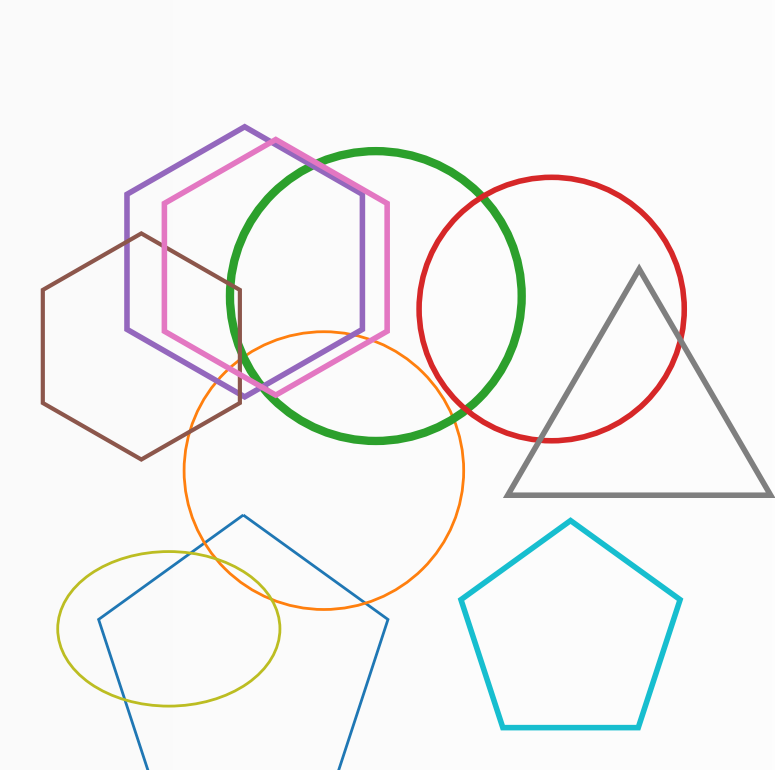[{"shape": "pentagon", "thickness": 1, "radius": 0.98, "center": [0.314, 0.135]}, {"shape": "circle", "thickness": 1, "radius": 0.9, "center": [0.418, 0.389]}, {"shape": "circle", "thickness": 3, "radius": 0.94, "center": [0.485, 0.616]}, {"shape": "circle", "thickness": 2, "radius": 0.86, "center": [0.712, 0.599]}, {"shape": "hexagon", "thickness": 2, "radius": 0.88, "center": [0.316, 0.66]}, {"shape": "hexagon", "thickness": 1.5, "radius": 0.73, "center": [0.182, 0.55]}, {"shape": "hexagon", "thickness": 2, "radius": 0.83, "center": [0.356, 0.653]}, {"shape": "triangle", "thickness": 2, "radius": 0.98, "center": [0.825, 0.455]}, {"shape": "oval", "thickness": 1, "radius": 0.72, "center": [0.218, 0.183]}, {"shape": "pentagon", "thickness": 2, "radius": 0.74, "center": [0.736, 0.175]}]